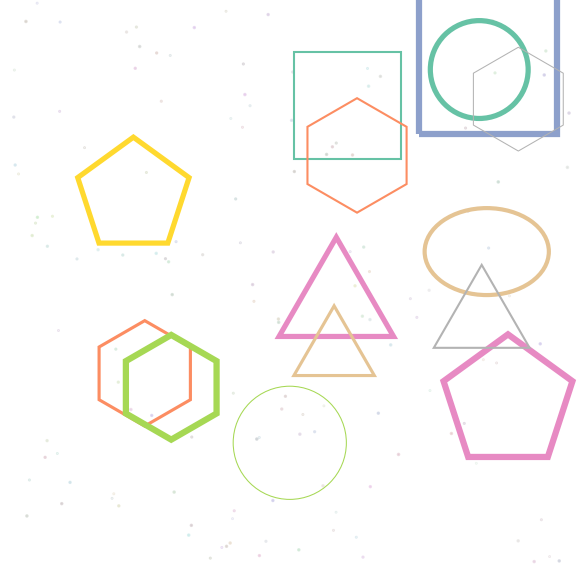[{"shape": "circle", "thickness": 2.5, "radius": 0.42, "center": [0.83, 0.879]}, {"shape": "square", "thickness": 1, "radius": 0.46, "center": [0.602, 0.817]}, {"shape": "hexagon", "thickness": 1.5, "radius": 0.46, "center": [0.251, 0.353]}, {"shape": "hexagon", "thickness": 1, "radius": 0.5, "center": [0.618, 0.73]}, {"shape": "square", "thickness": 3, "radius": 0.6, "center": [0.845, 0.887]}, {"shape": "triangle", "thickness": 2.5, "radius": 0.57, "center": [0.582, 0.474]}, {"shape": "pentagon", "thickness": 3, "radius": 0.59, "center": [0.88, 0.303]}, {"shape": "hexagon", "thickness": 3, "radius": 0.45, "center": [0.296, 0.329]}, {"shape": "circle", "thickness": 0.5, "radius": 0.49, "center": [0.502, 0.232]}, {"shape": "pentagon", "thickness": 2.5, "radius": 0.51, "center": [0.231, 0.66]}, {"shape": "triangle", "thickness": 1.5, "radius": 0.4, "center": [0.579, 0.389]}, {"shape": "oval", "thickness": 2, "radius": 0.54, "center": [0.843, 0.563]}, {"shape": "hexagon", "thickness": 0.5, "radius": 0.45, "center": [0.898, 0.827]}, {"shape": "triangle", "thickness": 1, "radius": 0.48, "center": [0.834, 0.445]}]